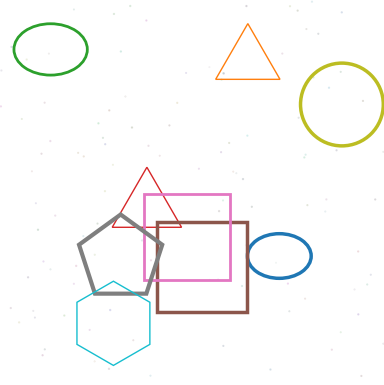[{"shape": "oval", "thickness": 2.5, "radius": 0.41, "center": [0.725, 0.335]}, {"shape": "triangle", "thickness": 1, "radius": 0.48, "center": [0.644, 0.842]}, {"shape": "oval", "thickness": 2, "radius": 0.48, "center": [0.132, 0.872]}, {"shape": "triangle", "thickness": 1, "radius": 0.52, "center": [0.382, 0.462]}, {"shape": "square", "thickness": 2.5, "radius": 0.58, "center": [0.525, 0.305]}, {"shape": "square", "thickness": 2, "radius": 0.56, "center": [0.486, 0.385]}, {"shape": "pentagon", "thickness": 3, "radius": 0.57, "center": [0.313, 0.329]}, {"shape": "circle", "thickness": 2.5, "radius": 0.54, "center": [0.888, 0.729]}, {"shape": "hexagon", "thickness": 1, "radius": 0.55, "center": [0.295, 0.16]}]